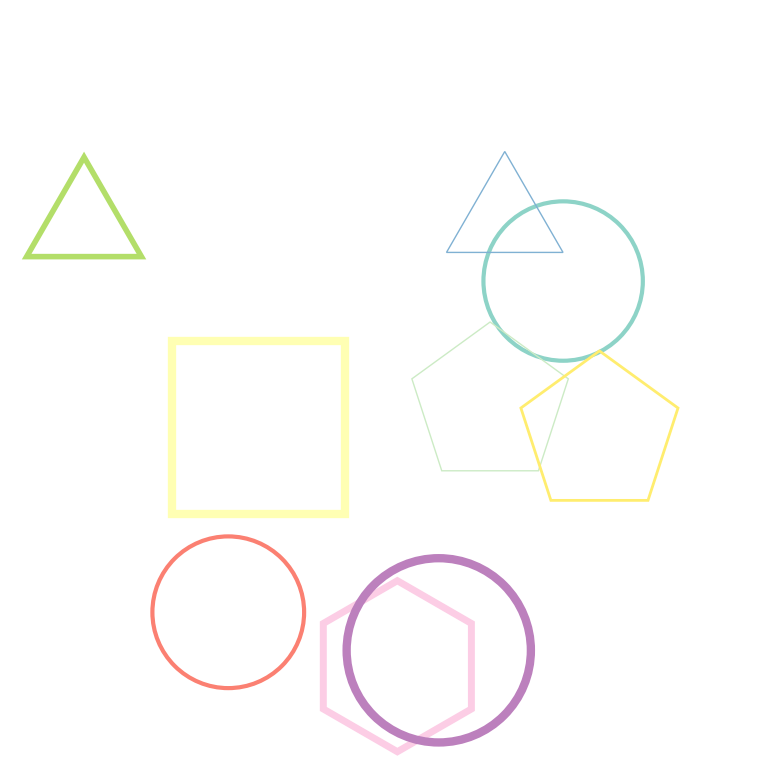[{"shape": "circle", "thickness": 1.5, "radius": 0.52, "center": [0.731, 0.635]}, {"shape": "square", "thickness": 3, "radius": 0.56, "center": [0.336, 0.445]}, {"shape": "circle", "thickness": 1.5, "radius": 0.49, "center": [0.296, 0.205]}, {"shape": "triangle", "thickness": 0.5, "radius": 0.44, "center": [0.656, 0.716]}, {"shape": "triangle", "thickness": 2, "radius": 0.43, "center": [0.109, 0.71]}, {"shape": "hexagon", "thickness": 2.5, "radius": 0.56, "center": [0.516, 0.135]}, {"shape": "circle", "thickness": 3, "radius": 0.6, "center": [0.57, 0.155]}, {"shape": "pentagon", "thickness": 0.5, "radius": 0.53, "center": [0.636, 0.475]}, {"shape": "pentagon", "thickness": 1, "radius": 0.54, "center": [0.779, 0.437]}]